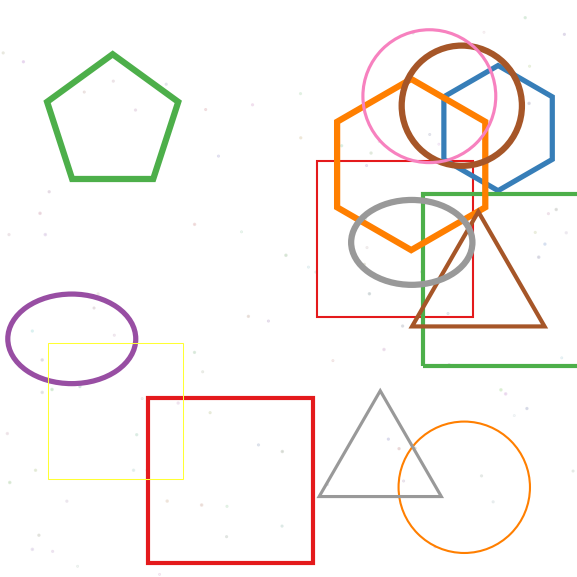[{"shape": "square", "thickness": 2, "radius": 0.71, "center": [0.399, 0.167]}, {"shape": "square", "thickness": 1, "radius": 0.67, "center": [0.684, 0.585]}, {"shape": "hexagon", "thickness": 2.5, "radius": 0.54, "center": [0.862, 0.777]}, {"shape": "square", "thickness": 2, "radius": 0.74, "center": [0.882, 0.514]}, {"shape": "pentagon", "thickness": 3, "radius": 0.6, "center": [0.195, 0.786]}, {"shape": "oval", "thickness": 2.5, "radius": 0.55, "center": [0.124, 0.412]}, {"shape": "circle", "thickness": 1, "radius": 0.57, "center": [0.804, 0.155]}, {"shape": "hexagon", "thickness": 3, "radius": 0.74, "center": [0.712, 0.714]}, {"shape": "square", "thickness": 0.5, "radius": 0.59, "center": [0.2, 0.288]}, {"shape": "triangle", "thickness": 2, "radius": 0.66, "center": [0.828, 0.5]}, {"shape": "circle", "thickness": 3, "radius": 0.52, "center": [0.8, 0.816]}, {"shape": "circle", "thickness": 1.5, "radius": 0.58, "center": [0.743, 0.833]}, {"shape": "triangle", "thickness": 1.5, "radius": 0.61, "center": [0.658, 0.2]}, {"shape": "oval", "thickness": 3, "radius": 0.53, "center": [0.713, 0.579]}]